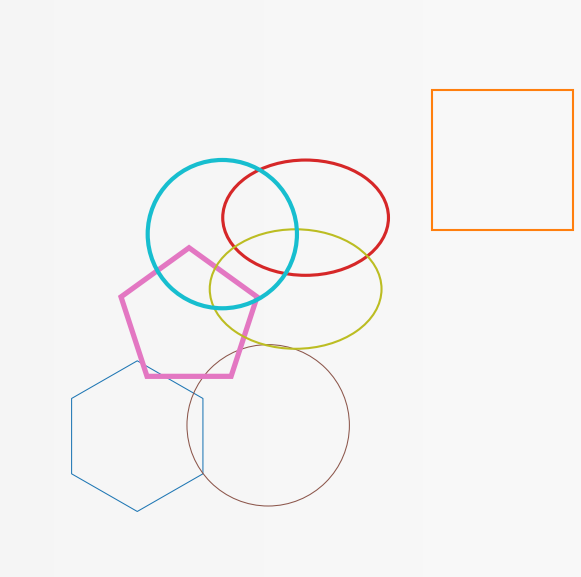[{"shape": "hexagon", "thickness": 0.5, "radius": 0.65, "center": [0.236, 0.244]}, {"shape": "square", "thickness": 1, "radius": 0.61, "center": [0.865, 0.722]}, {"shape": "oval", "thickness": 1.5, "radius": 0.71, "center": [0.526, 0.622]}, {"shape": "circle", "thickness": 0.5, "radius": 0.7, "center": [0.461, 0.263]}, {"shape": "pentagon", "thickness": 2.5, "radius": 0.62, "center": [0.325, 0.447]}, {"shape": "oval", "thickness": 1, "radius": 0.74, "center": [0.509, 0.499]}, {"shape": "circle", "thickness": 2, "radius": 0.64, "center": [0.382, 0.594]}]